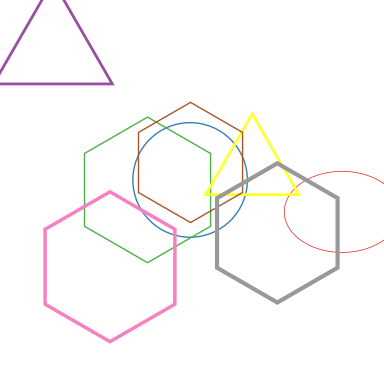[{"shape": "oval", "thickness": 0.5, "radius": 0.75, "center": [0.889, 0.45]}, {"shape": "circle", "thickness": 1, "radius": 0.74, "center": [0.494, 0.533]}, {"shape": "hexagon", "thickness": 1, "radius": 0.95, "center": [0.383, 0.507]}, {"shape": "triangle", "thickness": 2, "radius": 0.89, "center": [0.137, 0.871]}, {"shape": "triangle", "thickness": 2, "radius": 0.7, "center": [0.655, 0.564]}, {"shape": "hexagon", "thickness": 1, "radius": 0.78, "center": [0.495, 0.578]}, {"shape": "hexagon", "thickness": 2.5, "radius": 0.97, "center": [0.286, 0.307]}, {"shape": "hexagon", "thickness": 3, "radius": 0.9, "center": [0.72, 0.395]}]